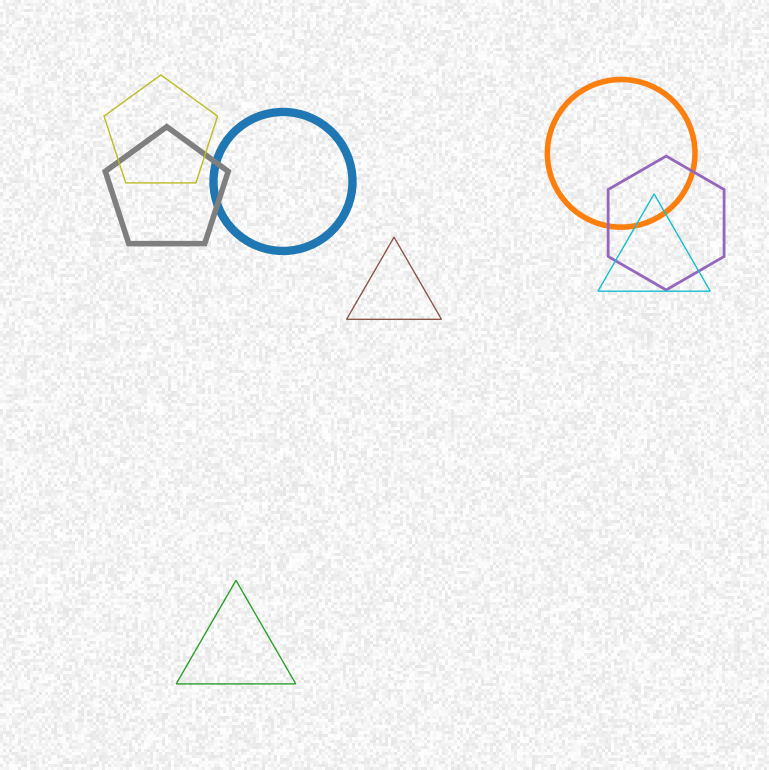[{"shape": "circle", "thickness": 3, "radius": 0.45, "center": [0.368, 0.764]}, {"shape": "circle", "thickness": 2, "radius": 0.48, "center": [0.807, 0.801]}, {"shape": "triangle", "thickness": 0.5, "radius": 0.45, "center": [0.306, 0.157]}, {"shape": "hexagon", "thickness": 1, "radius": 0.43, "center": [0.865, 0.71]}, {"shape": "triangle", "thickness": 0.5, "radius": 0.36, "center": [0.512, 0.621]}, {"shape": "pentagon", "thickness": 2, "radius": 0.42, "center": [0.217, 0.751]}, {"shape": "pentagon", "thickness": 0.5, "radius": 0.39, "center": [0.209, 0.825]}, {"shape": "triangle", "thickness": 0.5, "radius": 0.42, "center": [0.849, 0.664]}]